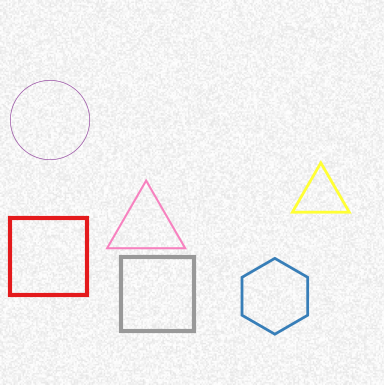[{"shape": "square", "thickness": 3, "radius": 0.5, "center": [0.126, 0.334]}, {"shape": "hexagon", "thickness": 2, "radius": 0.49, "center": [0.714, 0.23]}, {"shape": "circle", "thickness": 0.5, "radius": 0.52, "center": [0.13, 0.688]}, {"shape": "triangle", "thickness": 2, "radius": 0.43, "center": [0.833, 0.492]}, {"shape": "triangle", "thickness": 1.5, "radius": 0.59, "center": [0.38, 0.414]}, {"shape": "square", "thickness": 3, "radius": 0.48, "center": [0.409, 0.237]}]